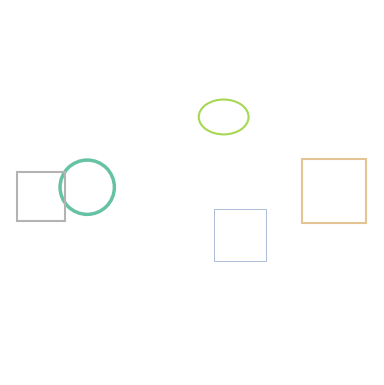[{"shape": "circle", "thickness": 2.5, "radius": 0.35, "center": [0.227, 0.514]}, {"shape": "square", "thickness": 0.5, "radius": 0.34, "center": [0.623, 0.39]}, {"shape": "oval", "thickness": 1.5, "radius": 0.32, "center": [0.581, 0.696]}, {"shape": "square", "thickness": 1.5, "radius": 0.42, "center": [0.867, 0.504]}, {"shape": "square", "thickness": 1.5, "radius": 0.32, "center": [0.106, 0.49]}]